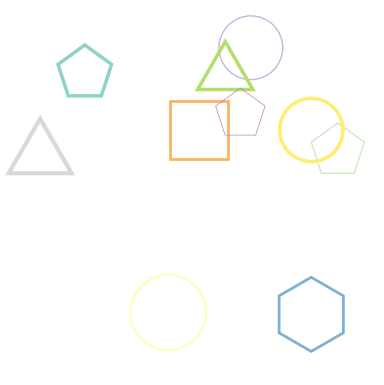[{"shape": "pentagon", "thickness": 2.5, "radius": 0.37, "center": [0.22, 0.81]}, {"shape": "circle", "thickness": 1.5, "radius": 0.49, "center": [0.437, 0.188]}, {"shape": "circle", "thickness": 1, "radius": 0.41, "center": [0.652, 0.876]}, {"shape": "hexagon", "thickness": 2, "radius": 0.48, "center": [0.808, 0.183]}, {"shape": "square", "thickness": 2, "radius": 0.38, "center": [0.518, 0.661]}, {"shape": "triangle", "thickness": 2.5, "radius": 0.41, "center": [0.585, 0.809]}, {"shape": "triangle", "thickness": 3, "radius": 0.47, "center": [0.104, 0.597]}, {"shape": "pentagon", "thickness": 0.5, "radius": 0.34, "center": [0.624, 0.704]}, {"shape": "pentagon", "thickness": 1, "radius": 0.36, "center": [0.877, 0.608]}, {"shape": "circle", "thickness": 2.5, "radius": 0.41, "center": [0.809, 0.662]}]